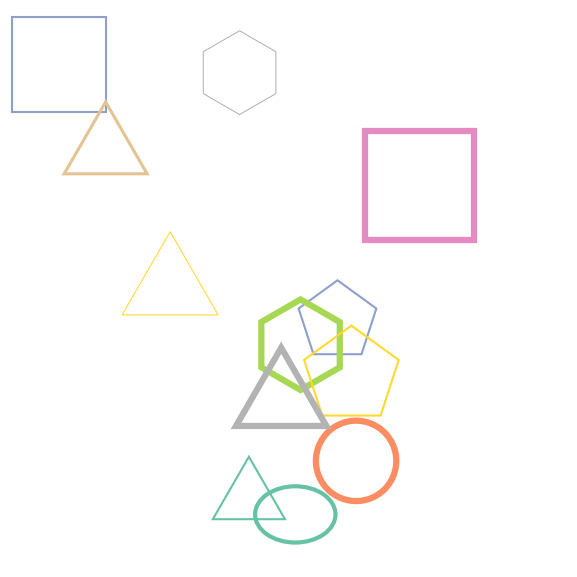[{"shape": "triangle", "thickness": 1, "radius": 0.36, "center": [0.431, 0.136]}, {"shape": "oval", "thickness": 2, "radius": 0.35, "center": [0.511, 0.108]}, {"shape": "circle", "thickness": 3, "radius": 0.35, "center": [0.617, 0.201]}, {"shape": "square", "thickness": 1, "radius": 0.41, "center": [0.102, 0.888]}, {"shape": "pentagon", "thickness": 1, "radius": 0.35, "center": [0.584, 0.443]}, {"shape": "square", "thickness": 3, "radius": 0.47, "center": [0.727, 0.679]}, {"shape": "hexagon", "thickness": 3, "radius": 0.39, "center": [0.52, 0.402]}, {"shape": "triangle", "thickness": 0.5, "radius": 0.48, "center": [0.295, 0.502]}, {"shape": "pentagon", "thickness": 1, "radius": 0.43, "center": [0.608, 0.349]}, {"shape": "triangle", "thickness": 1.5, "radius": 0.41, "center": [0.183, 0.74]}, {"shape": "triangle", "thickness": 3, "radius": 0.45, "center": [0.487, 0.307]}, {"shape": "hexagon", "thickness": 0.5, "radius": 0.36, "center": [0.415, 0.873]}]